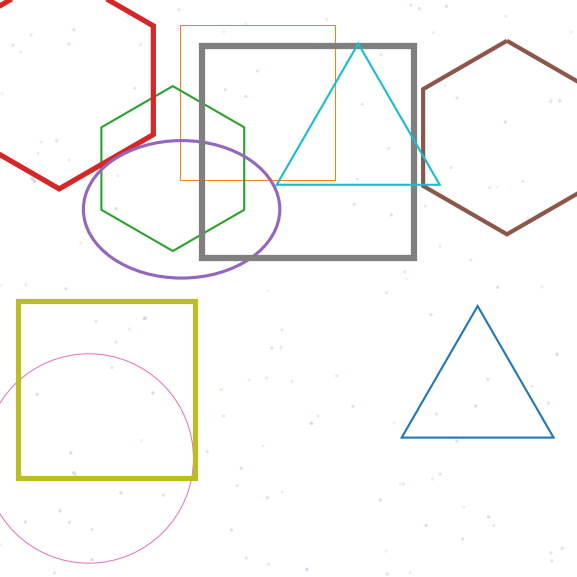[{"shape": "triangle", "thickness": 1, "radius": 0.76, "center": [0.827, 0.317]}, {"shape": "square", "thickness": 0.5, "radius": 0.67, "center": [0.446, 0.822]}, {"shape": "hexagon", "thickness": 1, "radius": 0.71, "center": [0.299, 0.707]}, {"shape": "hexagon", "thickness": 2.5, "radius": 0.94, "center": [0.103, 0.86]}, {"shape": "oval", "thickness": 1.5, "radius": 0.85, "center": [0.314, 0.637]}, {"shape": "hexagon", "thickness": 2, "radius": 0.84, "center": [0.878, 0.761]}, {"shape": "circle", "thickness": 0.5, "radius": 0.91, "center": [0.154, 0.205]}, {"shape": "square", "thickness": 3, "radius": 0.92, "center": [0.533, 0.736]}, {"shape": "square", "thickness": 2.5, "radius": 0.77, "center": [0.184, 0.325]}, {"shape": "triangle", "thickness": 1, "radius": 0.81, "center": [0.62, 0.761]}]